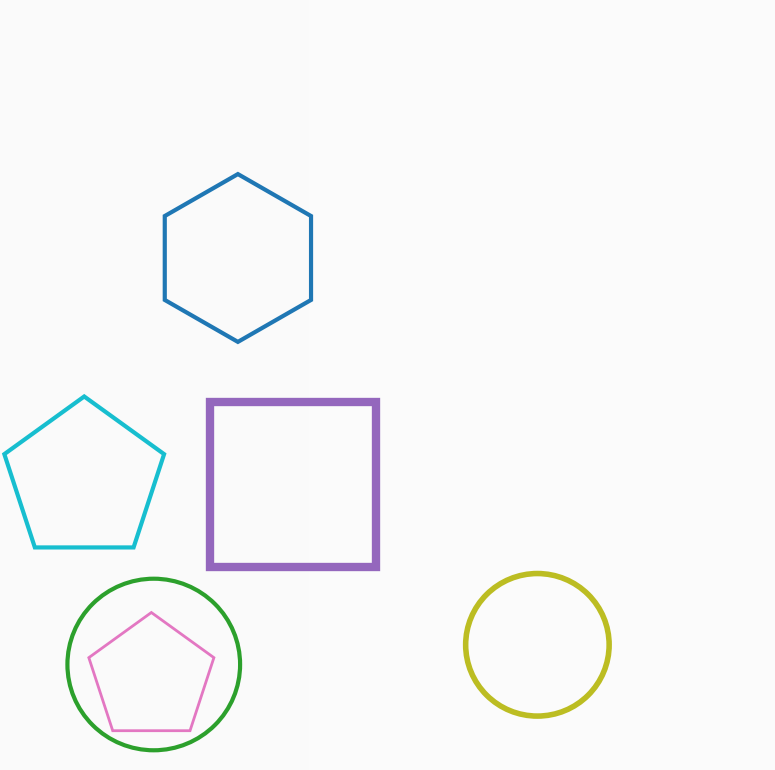[{"shape": "hexagon", "thickness": 1.5, "radius": 0.54, "center": [0.307, 0.665]}, {"shape": "circle", "thickness": 1.5, "radius": 0.56, "center": [0.198, 0.137]}, {"shape": "square", "thickness": 3, "radius": 0.54, "center": [0.378, 0.371]}, {"shape": "pentagon", "thickness": 1, "radius": 0.42, "center": [0.195, 0.12]}, {"shape": "circle", "thickness": 2, "radius": 0.46, "center": [0.693, 0.163]}, {"shape": "pentagon", "thickness": 1.5, "radius": 0.54, "center": [0.109, 0.377]}]